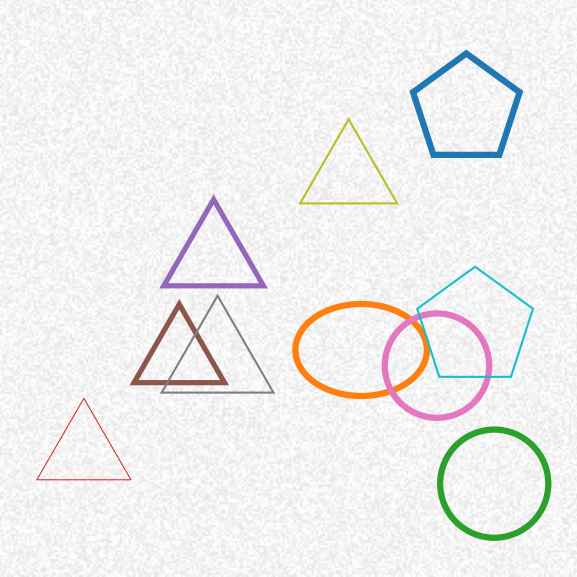[{"shape": "pentagon", "thickness": 3, "radius": 0.49, "center": [0.808, 0.809]}, {"shape": "oval", "thickness": 3, "radius": 0.57, "center": [0.625, 0.393]}, {"shape": "circle", "thickness": 3, "radius": 0.47, "center": [0.856, 0.162]}, {"shape": "triangle", "thickness": 0.5, "radius": 0.47, "center": [0.145, 0.215]}, {"shape": "triangle", "thickness": 2.5, "radius": 0.5, "center": [0.37, 0.554]}, {"shape": "triangle", "thickness": 2.5, "radius": 0.45, "center": [0.31, 0.382]}, {"shape": "circle", "thickness": 3, "radius": 0.45, "center": [0.757, 0.366]}, {"shape": "triangle", "thickness": 1, "radius": 0.56, "center": [0.377, 0.375]}, {"shape": "triangle", "thickness": 1, "radius": 0.49, "center": [0.604, 0.695]}, {"shape": "pentagon", "thickness": 1, "radius": 0.53, "center": [0.823, 0.432]}]